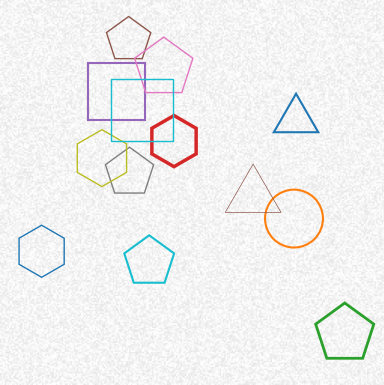[{"shape": "hexagon", "thickness": 1, "radius": 0.34, "center": [0.108, 0.347]}, {"shape": "triangle", "thickness": 1.5, "radius": 0.33, "center": [0.769, 0.69]}, {"shape": "circle", "thickness": 1.5, "radius": 0.38, "center": [0.764, 0.432]}, {"shape": "pentagon", "thickness": 2, "radius": 0.4, "center": [0.895, 0.134]}, {"shape": "hexagon", "thickness": 2.5, "radius": 0.33, "center": [0.452, 0.634]}, {"shape": "square", "thickness": 1.5, "radius": 0.37, "center": [0.303, 0.762]}, {"shape": "pentagon", "thickness": 1, "radius": 0.3, "center": [0.334, 0.897]}, {"shape": "triangle", "thickness": 0.5, "radius": 0.42, "center": [0.657, 0.49]}, {"shape": "pentagon", "thickness": 1, "radius": 0.4, "center": [0.425, 0.824]}, {"shape": "pentagon", "thickness": 1, "radius": 0.33, "center": [0.336, 0.552]}, {"shape": "hexagon", "thickness": 1, "radius": 0.37, "center": [0.265, 0.589]}, {"shape": "pentagon", "thickness": 1.5, "radius": 0.34, "center": [0.388, 0.321]}, {"shape": "square", "thickness": 1, "radius": 0.4, "center": [0.369, 0.715]}]